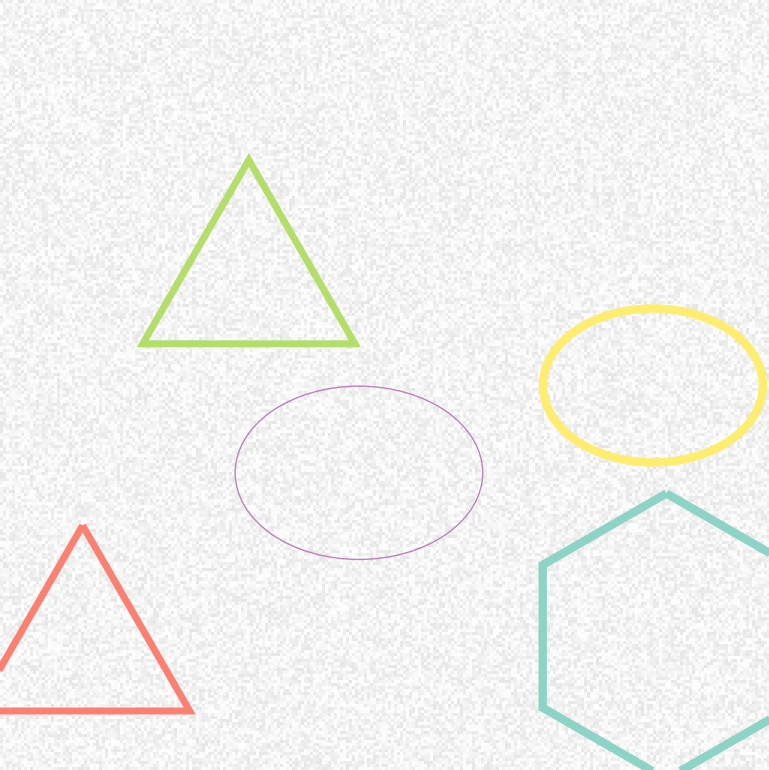[{"shape": "hexagon", "thickness": 3, "radius": 0.93, "center": [0.865, 0.174]}, {"shape": "triangle", "thickness": 2.5, "radius": 0.8, "center": [0.107, 0.157]}, {"shape": "triangle", "thickness": 2.5, "radius": 0.8, "center": [0.323, 0.633]}, {"shape": "oval", "thickness": 0.5, "radius": 0.8, "center": [0.466, 0.386]}, {"shape": "oval", "thickness": 3, "radius": 0.71, "center": [0.848, 0.499]}]